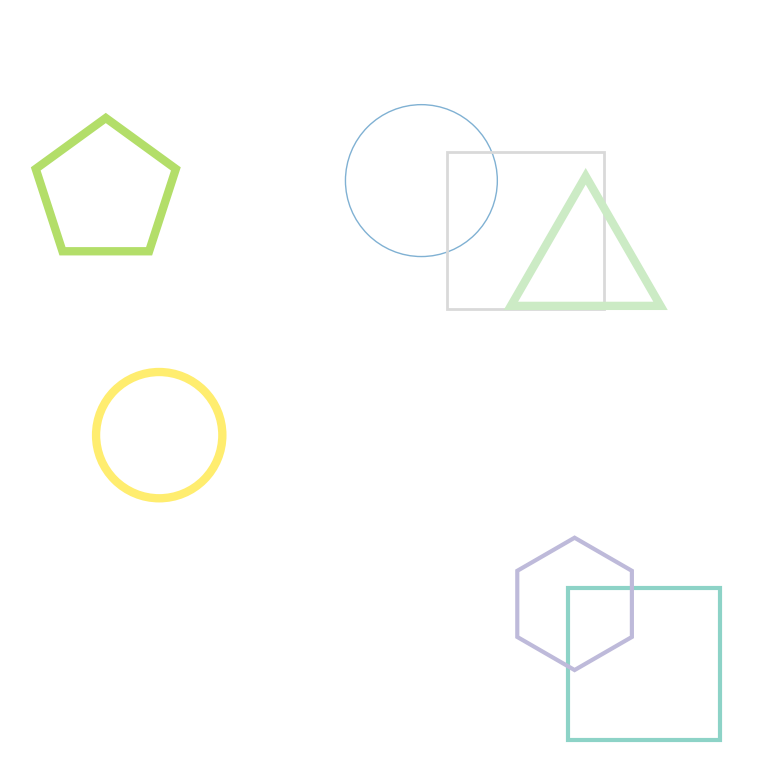[{"shape": "square", "thickness": 1.5, "radius": 0.49, "center": [0.836, 0.138]}, {"shape": "hexagon", "thickness": 1.5, "radius": 0.43, "center": [0.746, 0.216]}, {"shape": "circle", "thickness": 0.5, "radius": 0.49, "center": [0.547, 0.765]}, {"shape": "pentagon", "thickness": 3, "radius": 0.48, "center": [0.137, 0.751]}, {"shape": "square", "thickness": 1, "radius": 0.51, "center": [0.683, 0.701]}, {"shape": "triangle", "thickness": 3, "radius": 0.56, "center": [0.761, 0.659]}, {"shape": "circle", "thickness": 3, "radius": 0.41, "center": [0.207, 0.435]}]